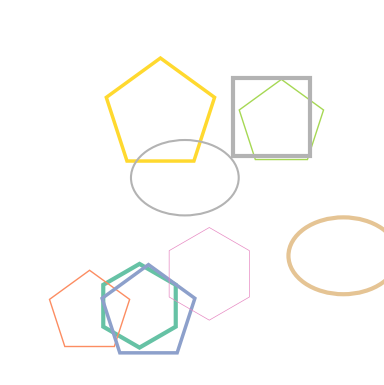[{"shape": "hexagon", "thickness": 3, "radius": 0.54, "center": [0.362, 0.206]}, {"shape": "pentagon", "thickness": 1, "radius": 0.55, "center": [0.233, 0.189]}, {"shape": "pentagon", "thickness": 2.5, "radius": 0.63, "center": [0.386, 0.186]}, {"shape": "hexagon", "thickness": 0.5, "radius": 0.6, "center": [0.544, 0.289]}, {"shape": "pentagon", "thickness": 1, "radius": 0.58, "center": [0.731, 0.679]}, {"shape": "pentagon", "thickness": 2.5, "radius": 0.74, "center": [0.417, 0.701]}, {"shape": "oval", "thickness": 3, "radius": 0.71, "center": [0.892, 0.336]}, {"shape": "oval", "thickness": 1.5, "radius": 0.7, "center": [0.48, 0.538]}, {"shape": "square", "thickness": 3, "radius": 0.51, "center": [0.705, 0.696]}]